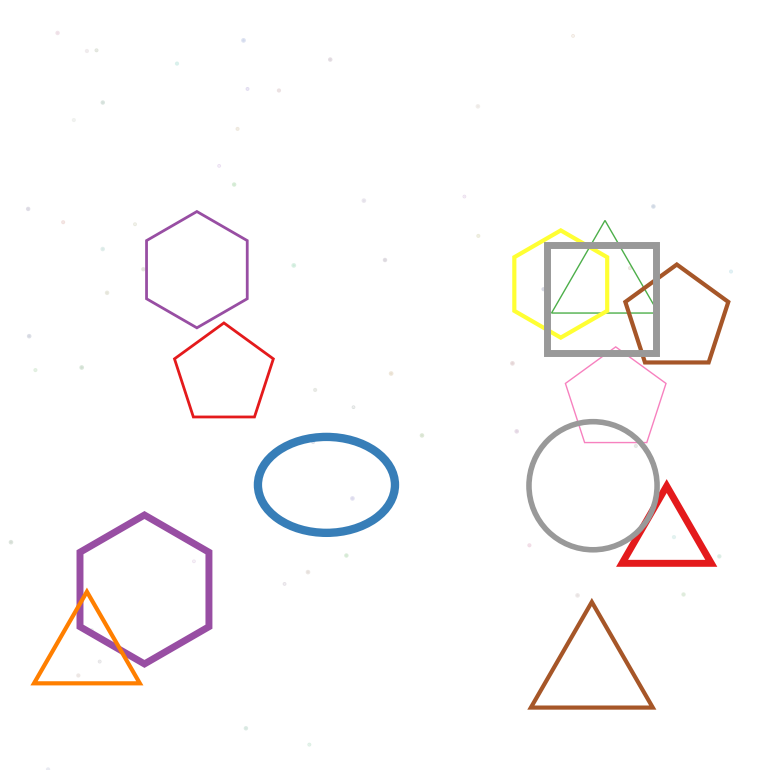[{"shape": "triangle", "thickness": 2.5, "radius": 0.33, "center": [0.866, 0.302]}, {"shape": "pentagon", "thickness": 1, "radius": 0.34, "center": [0.291, 0.513]}, {"shape": "oval", "thickness": 3, "radius": 0.44, "center": [0.424, 0.37]}, {"shape": "triangle", "thickness": 0.5, "radius": 0.4, "center": [0.786, 0.634]}, {"shape": "hexagon", "thickness": 1, "radius": 0.38, "center": [0.256, 0.65]}, {"shape": "hexagon", "thickness": 2.5, "radius": 0.48, "center": [0.188, 0.234]}, {"shape": "triangle", "thickness": 1.5, "radius": 0.4, "center": [0.113, 0.152]}, {"shape": "hexagon", "thickness": 1.5, "radius": 0.35, "center": [0.728, 0.631]}, {"shape": "triangle", "thickness": 1.5, "radius": 0.46, "center": [0.769, 0.127]}, {"shape": "pentagon", "thickness": 1.5, "radius": 0.35, "center": [0.879, 0.586]}, {"shape": "pentagon", "thickness": 0.5, "radius": 0.34, "center": [0.8, 0.481]}, {"shape": "circle", "thickness": 2, "radius": 0.42, "center": [0.77, 0.369]}, {"shape": "square", "thickness": 2.5, "radius": 0.35, "center": [0.781, 0.612]}]